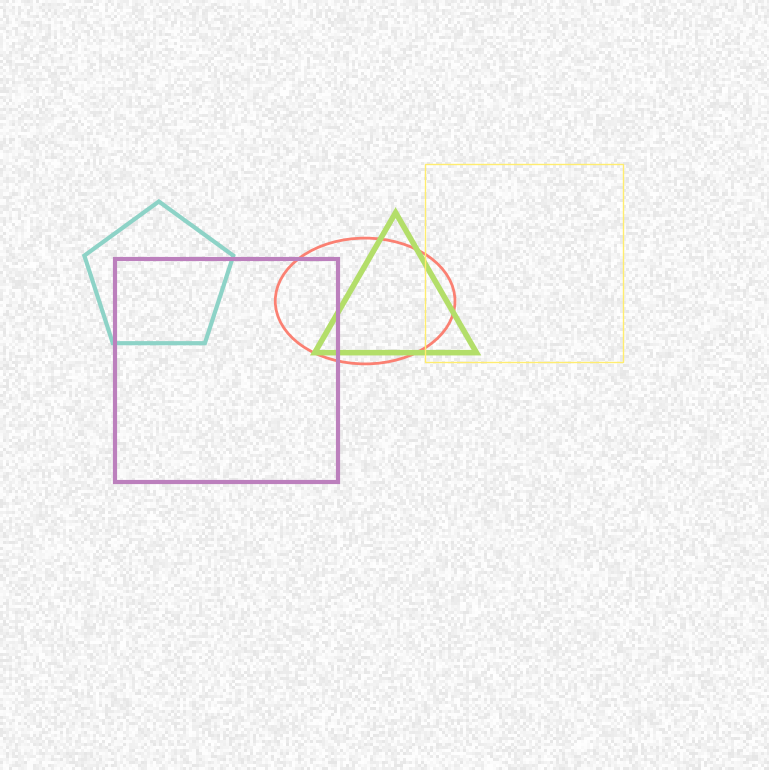[{"shape": "pentagon", "thickness": 1.5, "radius": 0.51, "center": [0.206, 0.637]}, {"shape": "oval", "thickness": 1, "radius": 0.58, "center": [0.474, 0.609]}, {"shape": "triangle", "thickness": 2, "radius": 0.61, "center": [0.514, 0.603]}, {"shape": "square", "thickness": 1.5, "radius": 0.73, "center": [0.294, 0.519]}, {"shape": "square", "thickness": 0.5, "radius": 0.64, "center": [0.681, 0.658]}]